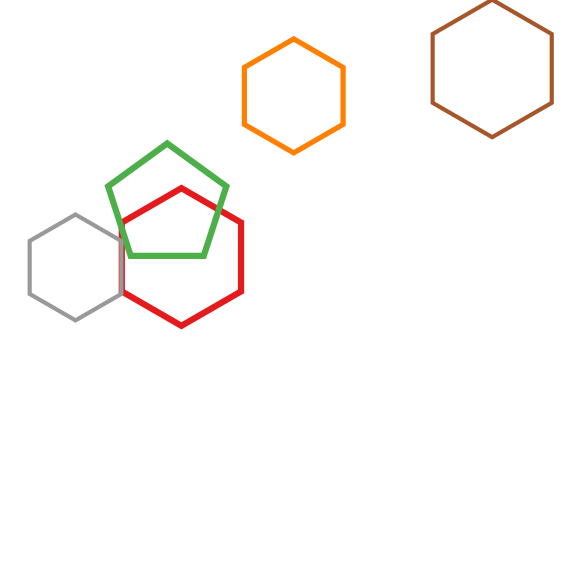[{"shape": "hexagon", "thickness": 3, "radius": 0.6, "center": [0.314, 0.554]}, {"shape": "pentagon", "thickness": 3, "radius": 0.54, "center": [0.29, 0.643]}, {"shape": "hexagon", "thickness": 2.5, "radius": 0.49, "center": [0.509, 0.833]}, {"shape": "hexagon", "thickness": 2, "radius": 0.6, "center": [0.852, 0.881]}, {"shape": "hexagon", "thickness": 2, "radius": 0.46, "center": [0.131, 0.536]}]